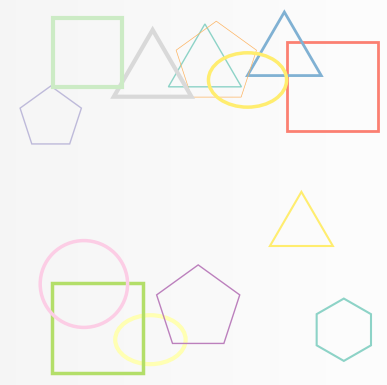[{"shape": "triangle", "thickness": 1, "radius": 0.54, "center": [0.529, 0.829]}, {"shape": "hexagon", "thickness": 1.5, "radius": 0.4, "center": [0.887, 0.144]}, {"shape": "oval", "thickness": 3, "radius": 0.45, "center": [0.388, 0.118]}, {"shape": "pentagon", "thickness": 1, "radius": 0.42, "center": [0.131, 0.693]}, {"shape": "square", "thickness": 2, "radius": 0.58, "center": [0.858, 0.775]}, {"shape": "triangle", "thickness": 2, "radius": 0.55, "center": [0.734, 0.859]}, {"shape": "pentagon", "thickness": 0.5, "radius": 0.55, "center": [0.558, 0.836]}, {"shape": "square", "thickness": 2.5, "radius": 0.59, "center": [0.251, 0.148]}, {"shape": "circle", "thickness": 2.5, "radius": 0.56, "center": [0.216, 0.262]}, {"shape": "triangle", "thickness": 3, "radius": 0.58, "center": [0.394, 0.807]}, {"shape": "pentagon", "thickness": 1, "radius": 0.56, "center": [0.511, 0.199]}, {"shape": "square", "thickness": 3, "radius": 0.45, "center": [0.225, 0.864]}, {"shape": "triangle", "thickness": 1.5, "radius": 0.47, "center": [0.778, 0.408]}, {"shape": "oval", "thickness": 2.5, "radius": 0.5, "center": [0.639, 0.792]}]